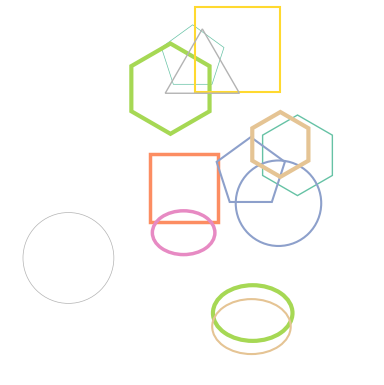[{"shape": "pentagon", "thickness": 0.5, "radius": 0.43, "center": [0.5, 0.85]}, {"shape": "hexagon", "thickness": 1, "radius": 0.52, "center": [0.773, 0.597]}, {"shape": "square", "thickness": 2.5, "radius": 0.44, "center": [0.478, 0.511]}, {"shape": "circle", "thickness": 1.5, "radius": 0.56, "center": [0.723, 0.472]}, {"shape": "pentagon", "thickness": 1.5, "radius": 0.47, "center": [0.651, 0.551]}, {"shape": "oval", "thickness": 2.5, "radius": 0.41, "center": [0.477, 0.396]}, {"shape": "hexagon", "thickness": 3, "radius": 0.59, "center": [0.443, 0.77]}, {"shape": "oval", "thickness": 3, "radius": 0.52, "center": [0.656, 0.187]}, {"shape": "square", "thickness": 1.5, "radius": 0.55, "center": [0.617, 0.872]}, {"shape": "oval", "thickness": 1.5, "radius": 0.51, "center": [0.653, 0.152]}, {"shape": "hexagon", "thickness": 3, "radius": 0.42, "center": [0.728, 0.625]}, {"shape": "circle", "thickness": 0.5, "radius": 0.59, "center": [0.178, 0.33]}, {"shape": "triangle", "thickness": 1, "radius": 0.56, "center": [0.526, 0.813]}]